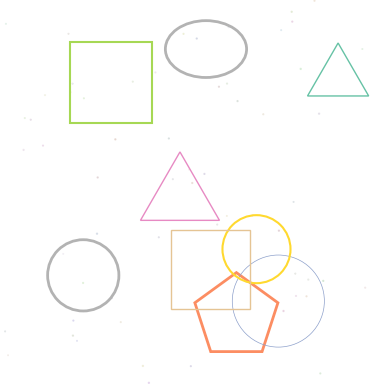[{"shape": "triangle", "thickness": 1, "radius": 0.46, "center": [0.878, 0.797]}, {"shape": "pentagon", "thickness": 2, "radius": 0.57, "center": [0.614, 0.179]}, {"shape": "circle", "thickness": 0.5, "radius": 0.6, "center": [0.723, 0.218]}, {"shape": "triangle", "thickness": 1, "radius": 0.59, "center": [0.467, 0.487]}, {"shape": "square", "thickness": 1.5, "radius": 0.53, "center": [0.288, 0.785]}, {"shape": "circle", "thickness": 1.5, "radius": 0.44, "center": [0.666, 0.353]}, {"shape": "square", "thickness": 1, "radius": 0.51, "center": [0.547, 0.3]}, {"shape": "oval", "thickness": 2, "radius": 0.53, "center": [0.535, 0.873]}, {"shape": "circle", "thickness": 2, "radius": 0.46, "center": [0.216, 0.285]}]